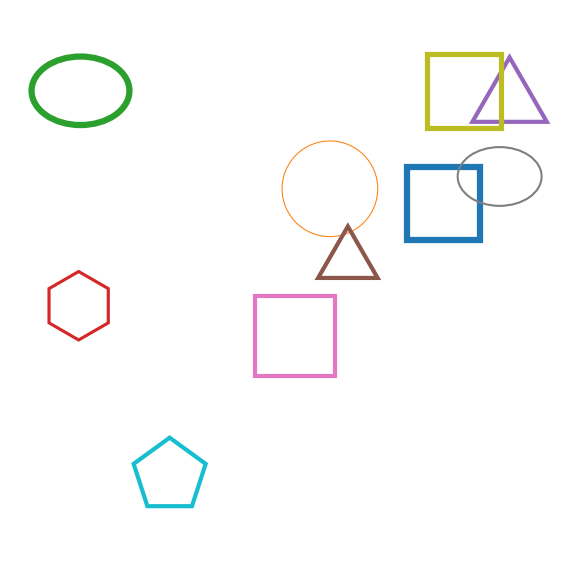[{"shape": "square", "thickness": 3, "radius": 0.32, "center": [0.768, 0.646]}, {"shape": "circle", "thickness": 0.5, "radius": 0.41, "center": [0.571, 0.672]}, {"shape": "oval", "thickness": 3, "radius": 0.42, "center": [0.139, 0.842]}, {"shape": "hexagon", "thickness": 1.5, "radius": 0.3, "center": [0.136, 0.47]}, {"shape": "triangle", "thickness": 2, "radius": 0.37, "center": [0.882, 0.825]}, {"shape": "triangle", "thickness": 2, "radius": 0.3, "center": [0.602, 0.548]}, {"shape": "square", "thickness": 2, "radius": 0.35, "center": [0.511, 0.417]}, {"shape": "oval", "thickness": 1, "radius": 0.36, "center": [0.865, 0.694]}, {"shape": "square", "thickness": 2.5, "radius": 0.32, "center": [0.803, 0.841]}, {"shape": "pentagon", "thickness": 2, "radius": 0.33, "center": [0.294, 0.176]}]